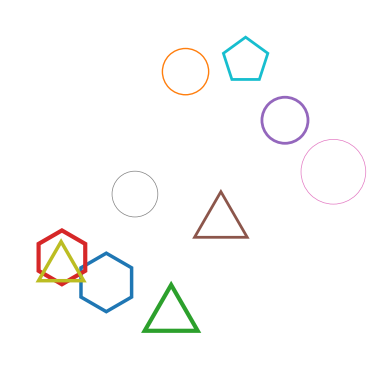[{"shape": "hexagon", "thickness": 2.5, "radius": 0.38, "center": [0.276, 0.266]}, {"shape": "circle", "thickness": 1, "radius": 0.3, "center": [0.482, 0.814]}, {"shape": "triangle", "thickness": 3, "radius": 0.4, "center": [0.445, 0.181]}, {"shape": "hexagon", "thickness": 3, "radius": 0.35, "center": [0.161, 0.332]}, {"shape": "circle", "thickness": 2, "radius": 0.3, "center": [0.74, 0.688]}, {"shape": "triangle", "thickness": 2, "radius": 0.39, "center": [0.574, 0.423]}, {"shape": "circle", "thickness": 0.5, "radius": 0.42, "center": [0.866, 0.554]}, {"shape": "circle", "thickness": 0.5, "radius": 0.3, "center": [0.35, 0.496]}, {"shape": "triangle", "thickness": 2.5, "radius": 0.34, "center": [0.159, 0.305]}, {"shape": "pentagon", "thickness": 2, "radius": 0.3, "center": [0.638, 0.843]}]